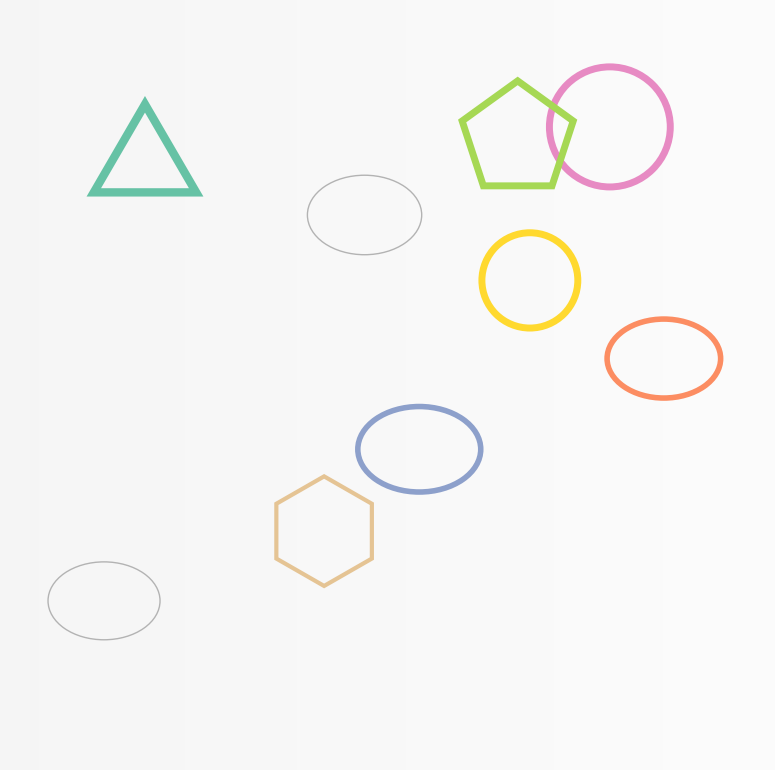[{"shape": "triangle", "thickness": 3, "radius": 0.38, "center": [0.187, 0.788]}, {"shape": "oval", "thickness": 2, "radius": 0.37, "center": [0.857, 0.534]}, {"shape": "oval", "thickness": 2, "radius": 0.4, "center": [0.541, 0.417]}, {"shape": "circle", "thickness": 2.5, "radius": 0.39, "center": [0.787, 0.835]}, {"shape": "pentagon", "thickness": 2.5, "radius": 0.38, "center": [0.668, 0.82]}, {"shape": "circle", "thickness": 2.5, "radius": 0.31, "center": [0.684, 0.636]}, {"shape": "hexagon", "thickness": 1.5, "radius": 0.36, "center": [0.418, 0.31]}, {"shape": "oval", "thickness": 0.5, "radius": 0.37, "center": [0.47, 0.721]}, {"shape": "oval", "thickness": 0.5, "radius": 0.36, "center": [0.134, 0.22]}]